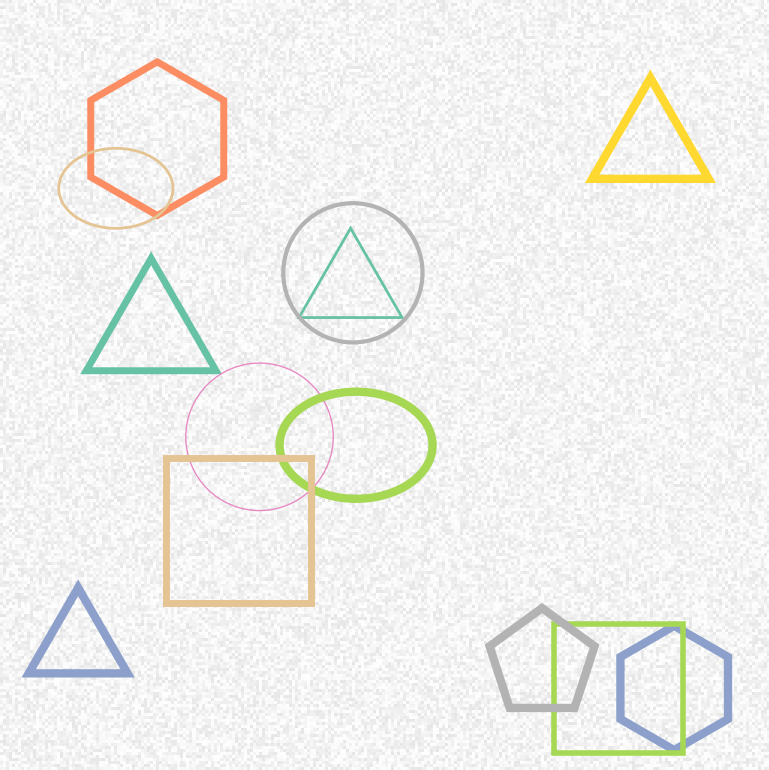[{"shape": "triangle", "thickness": 2.5, "radius": 0.49, "center": [0.196, 0.567]}, {"shape": "triangle", "thickness": 1, "radius": 0.39, "center": [0.455, 0.626]}, {"shape": "hexagon", "thickness": 2.5, "radius": 0.5, "center": [0.204, 0.82]}, {"shape": "hexagon", "thickness": 3, "radius": 0.4, "center": [0.876, 0.106]}, {"shape": "triangle", "thickness": 3, "radius": 0.37, "center": [0.101, 0.163]}, {"shape": "circle", "thickness": 0.5, "radius": 0.48, "center": [0.337, 0.433]}, {"shape": "oval", "thickness": 3, "radius": 0.5, "center": [0.462, 0.422]}, {"shape": "square", "thickness": 2, "radius": 0.42, "center": [0.803, 0.105]}, {"shape": "triangle", "thickness": 3, "radius": 0.44, "center": [0.845, 0.811]}, {"shape": "square", "thickness": 2.5, "radius": 0.47, "center": [0.31, 0.311]}, {"shape": "oval", "thickness": 1, "radius": 0.37, "center": [0.15, 0.755]}, {"shape": "circle", "thickness": 1.5, "radius": 0.45, "center": [0.458, 0.646]}, {"shape": "pentagon", "thickness": 3, "radius": 0.36, "center": [0.704, 0.139]}]